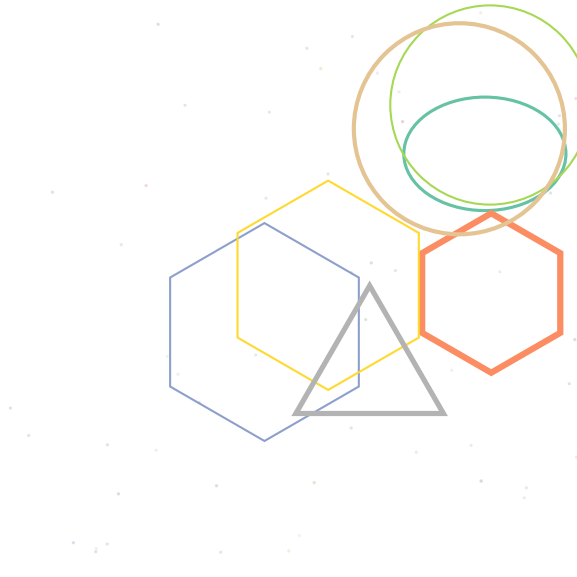[{"shape": "oval", "thickness": 1.5, "radius": 0.7, "center": [0.84, 0.733]}, {"shape": "hexagon", "thickness": 3, "radius": 0.69, "center": [0.851, 0.492]}, {"shape": "hexagon", "thickness": 1, "radius": 0.94, "center": [0.458, 0.424]}, {"shape": "circle", "thickness": 1, "radius": 0.86, "center": [0.848, 0.817]}, {"shape": "hexagon", "thickness": 1, "radius": 0.91, "center": [0.568, 0.505]}, {"shape": "circle", "thickness": 2, "radius": 0.91, "center": [0.795, 0.776]}, {"shape": "triangle", "thickness": 2.5, "radius": 0.74, "center": [0.64, 0.357]}]